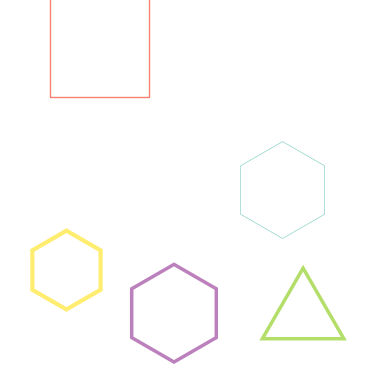[{"shape": "hexagon", "thickness": 0.5, "radius": 0.63, "center": [0.734, 0.506]}, {"shape": "square", "thickness": 1, "radius": 0.64, "center": [0.258, 0.877]}, {"shape": "triangle", "thickness": 2.5, "radius": 0.61, "center": [0.787, 0.181]}, {"shape": "hexagon", "thickness": 2.5, "radius": 0.63, "center": [0.452, 0.187]}, {"shape": "hexagon", "thickness": 3, "radius": 0.51, "center": [0.173, 0.299]}]